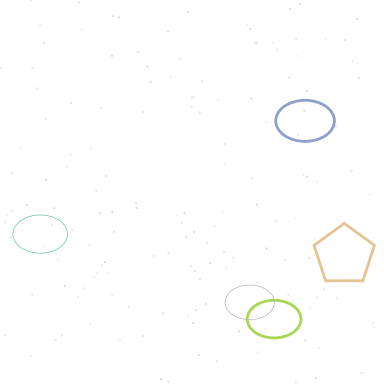[{"shape": "oval", "thickness": 0.5, "radius": 0.35, "center": [0.104, 0.392]}, {"shape": "oval", "thickness": 2, "radius": 0.38, "center": [0.792, 0.686]}, {"shape": "oval", "thickness": 2, "radius": 0.35, "center": [0.712, 0.171]}, {"shape": "pentagon", "thickness": 2, "radius": 0.41, "center": [0.894, 0.337]}, {"shape": "oval", "thickness": 0.5, "radius": 0.32, "center": [0.649, 0.215]}]